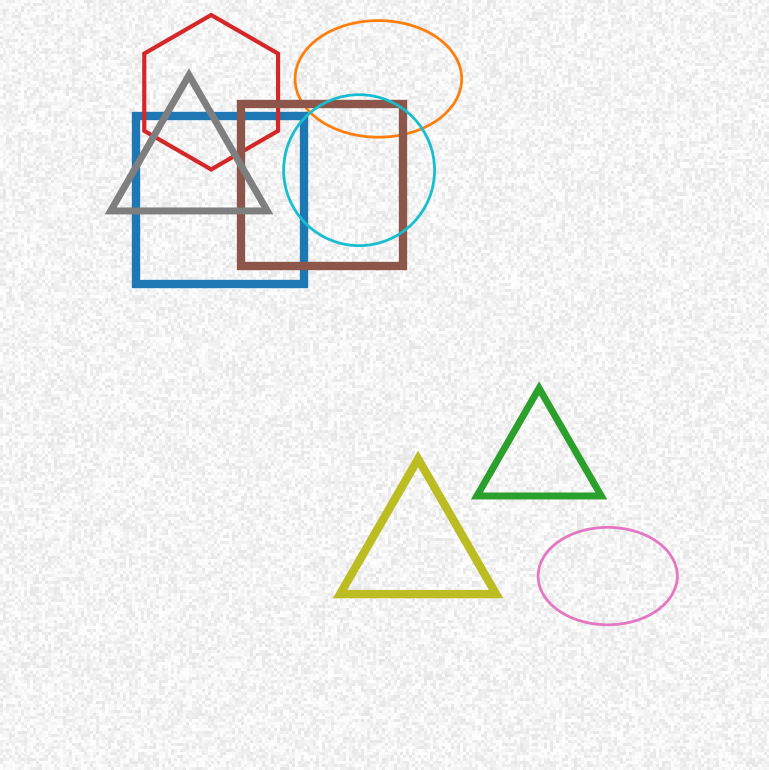[{"shape": "square", "thickness": 3, "radius": 0.55, "center": [0.286, 0.74]}, {"shape": "oval", "thickness": 1, "radius": 0.54, "center": [0.491, 0.898]}, {"shape": "triangle", "thickness": 2.5, "radius": 0.47, "center": [0.7, 0.403]}, {"shape": "hexagon", "thickness": 1.5, "radius": 0.5, "center": [0.274, 0.88]}, {"shape": "square", "thickness": 3, "radius": 0.53, "center": [0.418, 0.76]}, {"shape": "oval", "thickness": 1, "radius": 0.45, "center": [0.789, 0.252]}, {"shape": "triangle", "thickness": 2.5, "radius": 0.59, "center": [0.245, 0.785]}, {"shape": "triangle", "thickness": 3, "radius": 0.59, "center": [0.543, 0.287]}, {"shape": "circle", "thickness": 1, "radius": 0.49, "center": [0.466, 0.779]}]